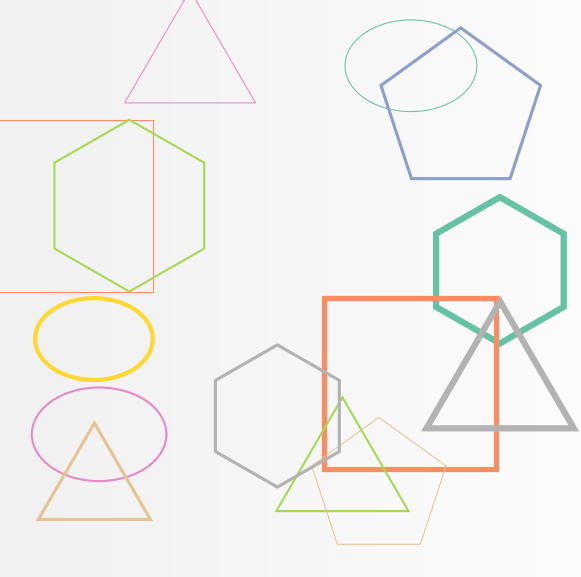[{"shape": "hexagon", "thickness": 3, "radius": 0.63, "center": [0.86, 0.531]}, {"shape": "oval", "thickness": 0.5, "radius": 0.57, "center": [0.707, 0.885]}, {"shape": "square", "thickness": 2.5, "radius": 0.74, "center": [0.705, 0.335]}, {"shape": "square", "thickness": 0.5, "radius": 0.74, "center": [0.114, 0.643]}, {"shape": "pentagon", "thickness": 1.5, "radius": 0.72, "center": [0.793, 0.807]}, {"shape": "oval", "thickness": 1, "radius": 0.58, "center": [0.171, 0.247]}, {"shape": "triangle", "thickness": 0.5, "radius": 0.65, "center": [0.327, 0.886]}, {"shape": "hexagon", "thickness": 1, "radius": 0.74, "center": [0.222, 0.643]}, {"shape": "triangle", "thickness": 1, "radius": 0.66, "center": [0.589, 0.18]}, {"shape": "oval", "thickness": 2, "radius": 0.51, "center": [0.162, 0.412]}, {"shape": "pentagon", "thickness": 0.5, "radius": 0.61, "center": [0.652, 0.155]}, {"shape": "triangle", "thickness": 1.5, "radius": 0.56, "center": [0.162, 0.155]}, {"shape": "hexagon", "thickness": 1.5, "radius": 0.62, "center": [0.477, 0.279]}, {"shape": "triangle", "thickness": 3, "radius": 0.73, "center": [0.86, 0.331]}]